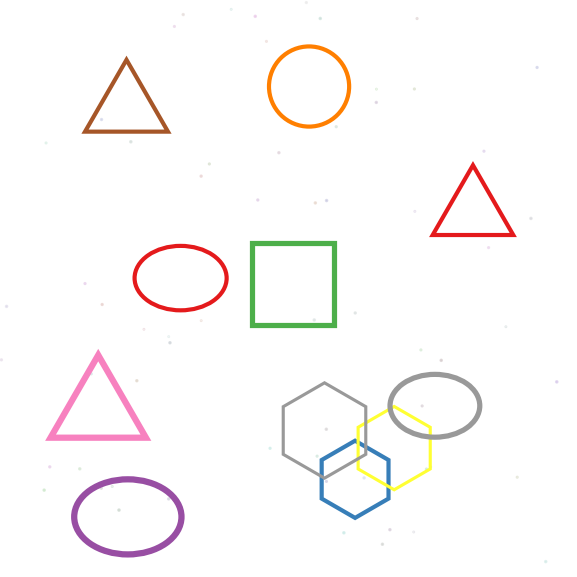[{"shape": "oval", "thickness": 2, "radius": 0.4, "center": [0.313, 0.518]}, {"shape": "triangle", "thickness": 2, "radius": 0.4, "center": [0.819, 0.632]}, {"shape": "hexagon", "thickness": 2, "radius": 0.33, "center": [0.615, 0.169]}, {"shape": "square", "thickness": 2.5, "radius": 0.35, "center": [0.507, 0.507]}, {"shape": "oval", "thickness": 3, "radius": 0.46, "center": [0.221, 0.104]}, {"shape": "circle", "thickness": 2, "radius": 0.35, "center": [0.535, 0.849]}, {"shape": "hexagon", "thickness": 1.5, "radius": 0.36, "center": [0.683, 0.223]}, {"shape": "triangle", "thickness": 2, "radius": 0.41, "center": [0.219, 0.813]}, {"shape": "triangle", "thickness": 3, "radius": 0.48, "center": [0.17, 0.289]}, {"shape": "hexagon", "thickness": 1.5, "radius": 0.41, "center": [0.562, 0.254]}, {"shape": "oval", "thickness": 2.5, "radius": 0.39, "center": [0.753, 0.296]}]